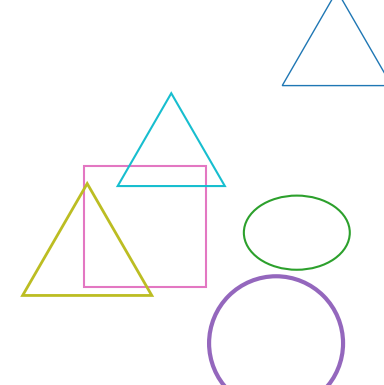[{"shape": "triangle", "thickness": 1, "radius": 0.82, "center": [0.875, 0.86]}, {"shape": "oval", "thickness": 1.5, "radius": 0.69, "center": [0.771, 0.396]}, {"shape": "circle", "thickness": 3, "radius": 0.87, "center": [0.717, 0.108]}, {"shape": "square", "thickness": 1.5, "radius": 0.79, "center": [0.376, 0.412]}, {"shape": "triangle", "thickness": 2, "radius": 0.97, "center": [0.227, 0.329]}, {"shape": "triangle", "thickness": 1.5, "radius": 0.8, "center": [0.445, 0.597]}]